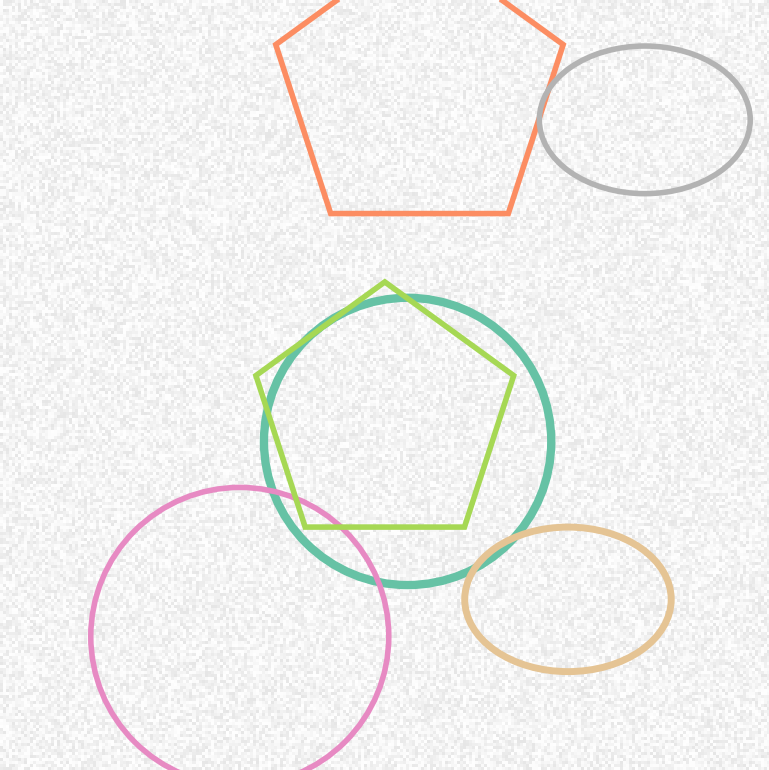[{"shape": "circle", "thickness": 3, "radius": 0.93, "center": [0.529, 0.427]}, {"shape": "pentagon", "thickness": 2, "radius": 0.98, "center": [0.545, 0.881]}, {"shape": "circle", "thickness": 2, "radius": 0.97, "center": [0.311, 0.173]}, {"shape": "pentagon", "thickness": 2, "radius": 0.88, "center": [0.5, 0.458]}, {"shape": "oval", "thickness": 2.5, "radius": 0.67, "center": [0.738, 0.222]}, {"shape": "oval", "thickness": 2, "radius": 0.68, "center": [0.837, 0.844]}]